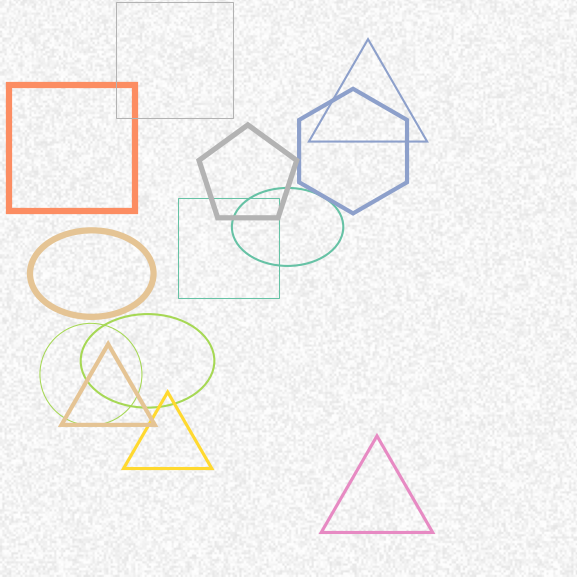[{"shape": "oval", "thickness": 1, "radius": 0.48, "center": [0.498, 0.606]}, {"shape": "square", "thickness": 0.5, "radius": 0.44, "center": [0.396, 0.57]}, {"shape": "square", "thickness": 3, "radius": 0.55, "center": [0.124, 0.742]}, {"shape": "hexagon", "thickness": 2, "radius": 0.54, "center": [0.611, 0.737]}, {"shape": "triangle", "thickness": 1, "radius": 0.59, "center": [0.637, 0.813]}, {"shape": "triangle", "thickness": 1.5, "radius": 0.56, "center": [0.653, 0.133]}, {"shape": "oval", "thickness": 1, "radius": 0.58, "center": [0.255, 0.374]}, {"shape": "circle", "thickness": 0.5, "radius": 0.44, "center": [0.157, 0.351]}, {"shape": "triangle", "thickness": 1.5, "radius": 0.44, "center": [0.29, 0.232]}, {"shape": "triangle", "thickness": 2, "radius": 0.47, "center": [0.187, 0.31]}, {"shape": "oval", "thickness": 3, "radius": 0.53, "center": [0.159, 0.525]}, {"shape": "square", "thickness": 0.5, "radius": 0.51, "center": [0.303, 0.895]}, {"shape": "pentagon", "thickness": 2.5, "radius": 0.44, "center": [0.429, 0.694]}]